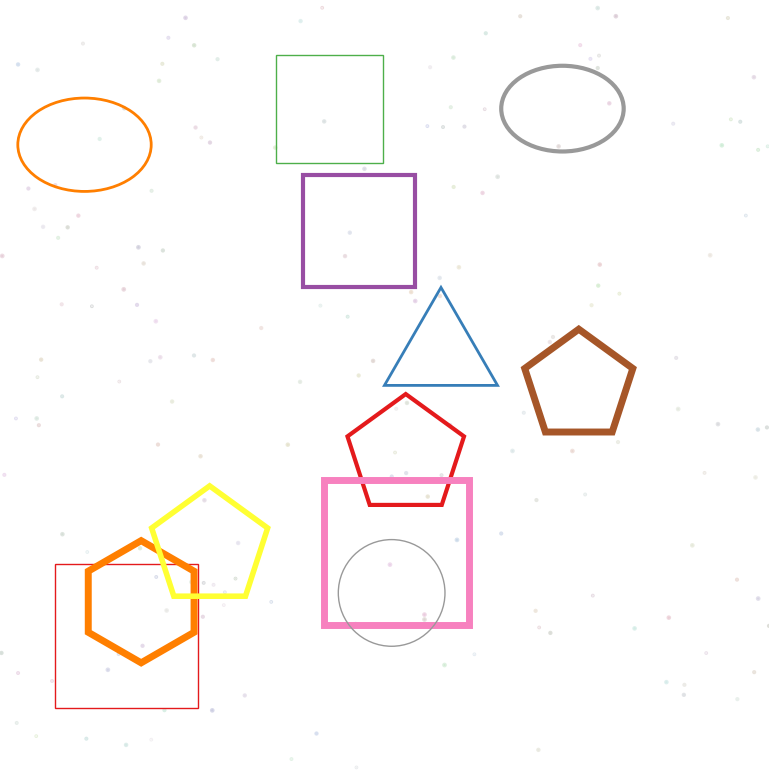[{"shape": "pentagon", "thickness": 1.5, "radius": 0.4, "center": [0.527, 0.409]}, {"shape": "square", "thickness": 0.5, "radius": 0.47, "center": [0.164, 0.174]}, {"shape": "triangle", "thickness": 1, "radius": 0.42, "center": [0.573, 0.542]}, {"shape": "square", "thickness": 0.5, "radius": 0.35, "center": [0.428, 0.859]}, {"shape": "square", "thickness": 1.5, "radius": 0.36, "center": [0.466, 0.7]}, {"shape": "hexagon", "thickness": 2.5, "radius": 0.4, "center": [0.183, 0.219]}, {"shape": "oval", "thickness": 1, "radius": 0.43, "center": [0.11, 0.812]}, {"shape": "pentagon", "thickness": 2, "radius": 0.4, "center": [0.272, 0.29]}, {"shape": "pentagon", "thickness": 2.5, "radius": 0.37, "center": [0.752, 0.499]}, {"shape": "square", "thickness": 2.5, "radius": 0.47, "center": [0.515, 0.282]}, {"shape": "oval", "thickness": 1.5, "radius": 0.4, "center": [0.73, 0.859]}, {"shape": "circle", "thickness": 0.5, "radius": 0.35, "center": [0.509, 0.23]}]